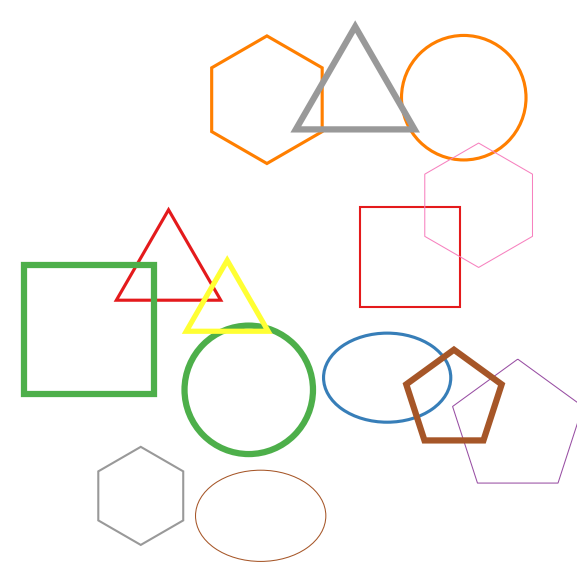[{"shape": "square", "thickness": 1, "radius": 0.43, "center": [0.71, 0.554]}, {"shape": "triangle", "thickness": 1.5, "radius": 0.52, "center": [0.292, 0.531]}, {"shape": "oval", "thickness": 1.5, "radius": 0.55, "center": [0.67, 0.345]}, {"shape": "square", "thickness": 3, "radius": 0.56, "center": [0.154, 0.429]}, {"shape": "circle", "thickness": 3, "radius": 0.56, "center": [0.431, 0.324]}, {"shape": "pentagon", "thickness": 0.5, "radius": 0.59, "center": [0.897, 0.259]}, {"shape": "circle", "thickness": 1.5, "radius": 0.54, "center": [0.803, 0.83]}, {"shape": "hexagon", "thickness": 1.5, "radius": 0.55, "center": [0.462, 0.826]}, {"shape": "triangle", "thickness": 2.5, "radius": 0.41, "center": [0.393, 0.466]}, {"shape": "oval", "thickness": 0.5, "radius": 0.56, "center": [0.451, 0.106]}, {"shape": "pentagon", "thickness": 3, "radius": 0.43, "center": [0.786, 0.307]}, {"shape": "hexagon", "thickness": 0.5, "radius": 0.54, "center": [0.829, 0.644]}, {"shape": "triangle", "thickness": 3, "radius": 0.59, "center": [0.615, 0.834]}, {"shape": "hexagon", "thickness": 1, "radius": 0.42, "center": [0.244, 0.14]}]